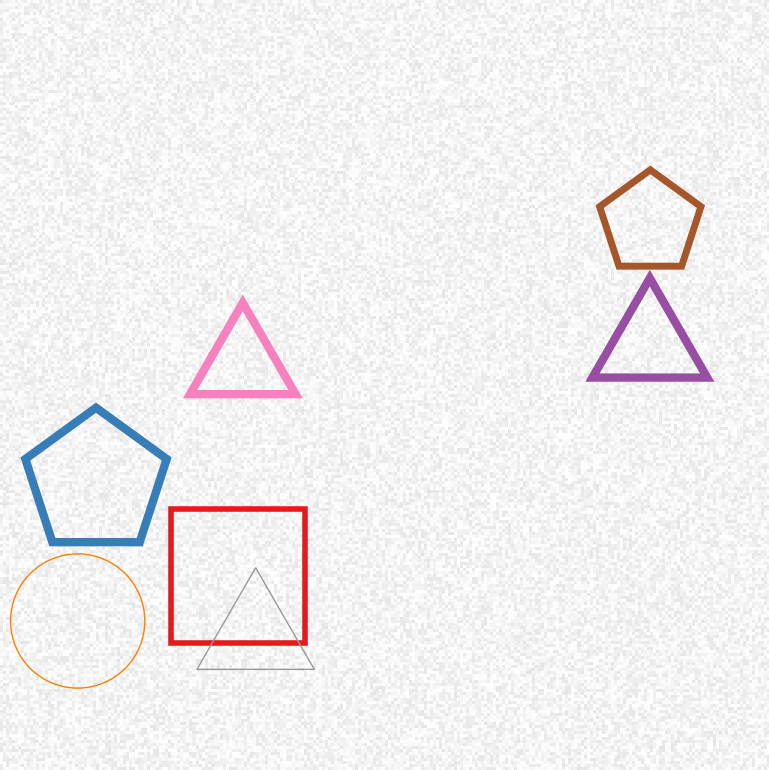[{"shape": "square", "thickness": 2, "radius": 0.44, "center": [0.309, 0.252]}, {"shape": "pentagon", "thickness": 3, "radius": 0.48, "center": [0.125, 0.374]}, {"shape": "triangle", "thickness": 3, "radius": 0.43, "center": [0.844, 0.553]}, {"shape": "circle", "thickness": 0.5, "radius": 0.44, "center": [0.101, 0.194]}, {"shape": "pentagon", "thickness": 2.5, "radius": 0.35, "center": [0.845, 0.71]}, {"shape": "triangle", "thickness": 3, "radius": 0.4, "center": [0.315, 0.528]}, {"shape": "triangle", "thickness": 0.5, "radius": 0.44, "center": [0.332, 0.175]}]